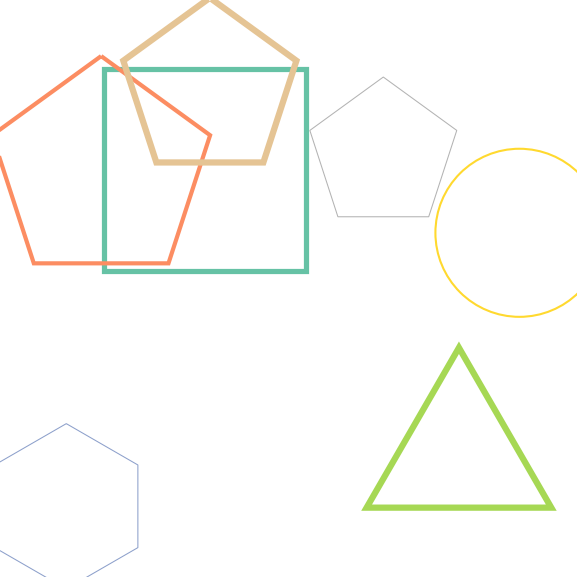[{"shape": "square", "thickness": 2.5, "radius": 0.88, "center": [0.355, 0.705]}, {"shape": "pentagon", "thickness": 2, "radius": 0.99, "center": [0.175, 0.704]}, {"shape": "hexagon", "thickness": 0.5, "radius": 0.72, "center": [0.115, 0.122]}, {"shape": "triangle", "thickness": 3, "radius": 0.92, "center": [0.795, 0.212]}, {"shape": "circle", "thickness": 1, "radius": 0.73, "center": [0.899, 0.596]}, {"shape": "pentagon", "thickness": 3, "radius": 0.79, "center": [0.363, 0.845]}, {"shape": "pentagon", "thickness": 0.5, "radius": 0.67, "center": [0.664, 0.732]}]